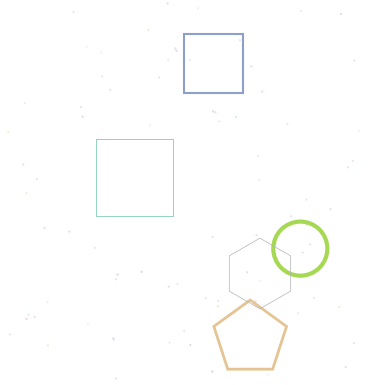[{"shape": "square", "thickness": 0.5, "radius": 0.5, "center": [0.35, 0.539]}, {"shape": "square", "thickness": 1.5, "radius": 0.38, "center": [0.555, 0.836]}, {"shape": "circle", "thickness": 3, "radius": 0.35, "center": [0.78, 0.354]}, {"shape": "pentagon", "thickness": 2, "radius": 0.5, "center": [0.65, 0.121]}, {"shape": "hexagon", "thickness": 0.5, "radius": 0.46, "center": [0.675, 0.29]}]